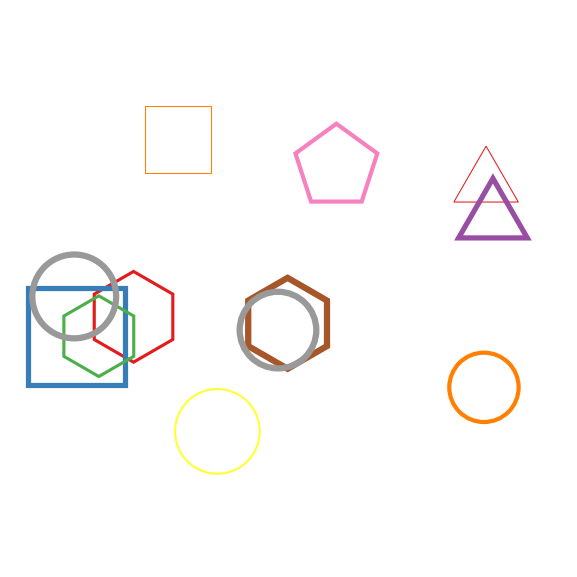[{"shape": "triangle", "thickness": 0.5, "radius": 0.32, "center": [0.842, 0.682]}, {"shape": "hexagon", "thickness": 1.5, "radius": 0.39, "center": [0.231, 0.451]}, {"shape": "square", "thickness": 2.5, "radius": 0.42, "center": [0.133, 0.416]}, {"shape": "hexagon", "thickness": 1.5, "radius": 0.35, "center": [0.171, 0.417]}, {"shape": "triangle", "thickness": 2.5, "radius": 0.34, "center": [0.854, 0.622]}, {"shape": "square", "thickness": 0.5, "radius": 0.29, "center": [0.308, 0.757]}, {"shape": "circle", "thickness": 2, "radius": 0.3, "center": [0.838, 0.328]}, {"shape": "circle", "thickness": 1, "radius": 0.37, "center": [0.376, 0.252]}, {"shape": "hexagon", "thickness": 3, "radius": 0.39, "center": [0.498, 0.439]}, {"shape": "pentagon", "thickness": 2, "radius": 0.37, "center": [0.582, 0.71]}, {"shape": "circle", "thickness": 3, "radius": 0.33, "center": [0.481, 0.428]}, {"shape": "circle", "thickness": 3, "radius": 0.36, "center": [0.129, 0.486]}]